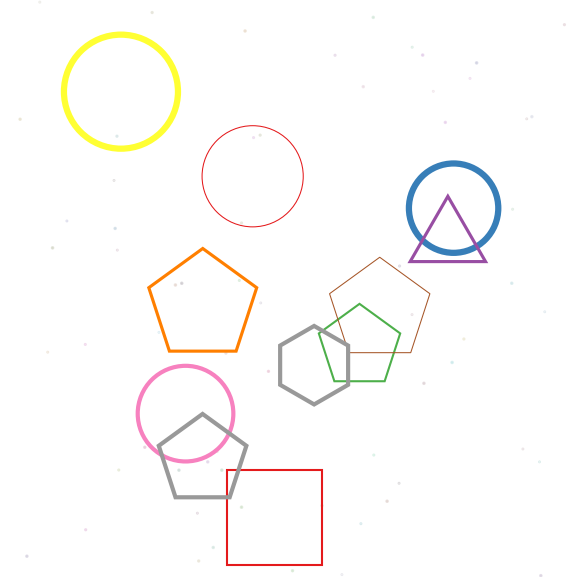[{"shape": "circle", "thickness": 0.5, "radius": 0.44, "center": [0.437, 0.694]}, {"shape": "square", "thickness": 1, "radius": 0.41, "center": [0.475, 0.103]}, {"shape": "circle", "thickness": 3, "radius": 0.39, "center": [0.785, 0.639]}, {"shape": "pentagon", "thickness": 1, "radius": 0.37, "center": [0.623, 0.399]}, {"shape": "triangle", "thickness": 1.5, "radius": 0.38, "center": [0.776, 0.584]}, {"shape": "pentagon", "thickness": 1.5, "radius": 0.49, "center": [0.351, 0.471]}, {"shape": "circle", "thickness": 3, "radius": 0.49, "center": [0.209, 0.84]}, {"shape": "pentagon", "thickness": 0.5, "radius": 0.46, "center": [0.658, 0.462]}, {"shape": "circle", "thickness": 2, "radius": 0.41, "center": [0.321, 0.283]}, {"shape": "pentagon", "thickness": 2, "radius": 0.4, "center": [0.351, 0.203]}, {"shape": "hexagon", "thickness": 2, "radius": 0.34, "center": [0.544, 0.367]}]